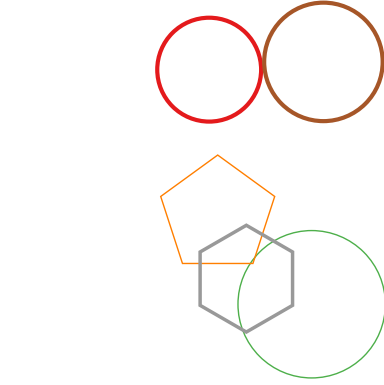[{"shape": "circle", "thickness": 3, "radius": 0.67, "center": [0.543, 0.819]}, {"shape": "circle", "thickness": 1, "radius": 0.96, "center": [0.81, 0.21]}, {"shape": "pentagon", "thickness": 1, "radius": 0.78, "center": [0.565, 0.442]}, {"shape": "circle", "thickness": 3, "radius": 0.77, "center": [0.84, 0.839]}, {"shape": "hexagon", "thickness": 2.5, "radius": 0.69, "center": [0.64, 0.276]}]